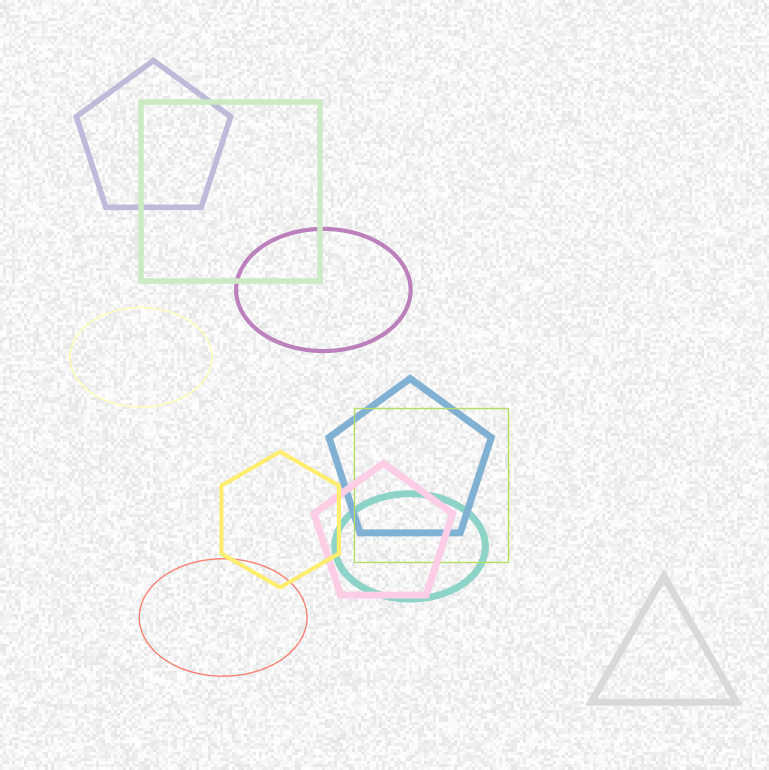[{"shape": "oval", "thickness": 2.5, "radius": 0.49, "center": [0.533, 0.29]}, {"shape": "oval", "thickness": 0.5, "radius": 0.46, "center": [0.183, 0.536]}, {"shape": "pentagon", "thickness": 2, "radius": 0.53, "center": [0.199, 0.816]}, {"shape": "oval", "thickness": 0.5, "radius": 0.54, "center": [0.29, 0.198]}, {"shape": "pentagon", "thickness": 2.5, "radius": 0.55, "center": [0.533, 0.398]}, {"shape": "square", "thickness": 0.5, "radius": 0.5, "center": [0.56, 0.37]}, {"shape": "pentagon", "thickness": 2.5, "radius": 0.47, "center": [0.498, 0.304]}, {"shape": "triangle", "thickness": 2.5, "radius": 0.55, "center": [0.862, 0.143]}, {"shape": "oval", "thickness": 1.5, "radius": 0.57, "center": [0.42, 0.623]}, {"shape": "square", "thickness": 2, "radius": 0.58, "center": [0.3, 0.751]}, {"shape": "hexagon", "thickness": 1.5, "radius": 0.44, "center": [0.364, 0.325]}]